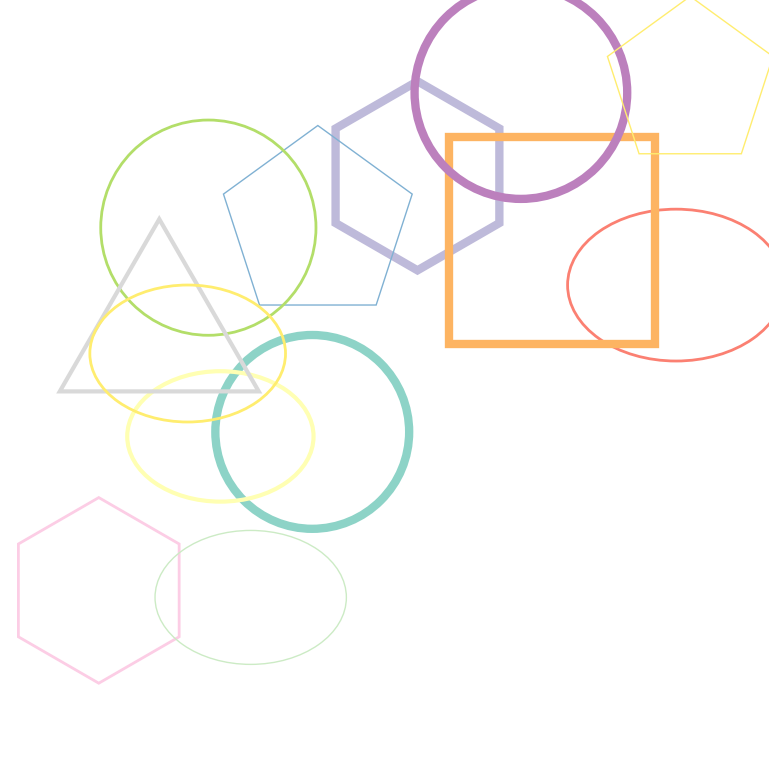[{"shape": "circle", "thickness": 3, "radius": 0.63, "center": [0.406, 0.439]}, {"shape": "oval", "thickness": 1.5, "radius": 0.6, "center": [0.286, 0.433]}, {"shape": "hexagon", "thickness": 3, "radius": 0.61, "center": [0.542, 0.772]}, {"shape": "oval", "thickness": 1, "radius": 0.7, "center": [0.878, 0.63]}, {"shape": "pentagon", "thickness": 0.5, "radius": 0.64, "center": [0.413, 0.708]}, {"shape": "square", "thickness": 3, "radius": 0.67, "center": [0.717, 0.688]}, {"shape": "circle", "thickness": 1, "radius": 0.7, "center": [0.271, 0.704]}, {"shape": "hexagon", "thickness": 1, "radius": 0.6, "center": [0.128, 0.233]}, {"shape": "triangle", "thickness": 1.5, "radius": 0.75, "center": [0.207, 0.566]}, {"shape": "circle", "thickness": 3, "radius": 0.69, "center": [0.676, 0.88]}, {"shape": "oval", "thickness": 0.5, "radius": 0.62, "center": [0.326, 0.224]}, {"shape": "oval", "thickness": 1, "radius": 0.64, "center": [0.244, 0.541]}, {"shape": "pentagon", "thickness": 0.5, "radius": 0.57, "center": [0.896, 0.892]}]